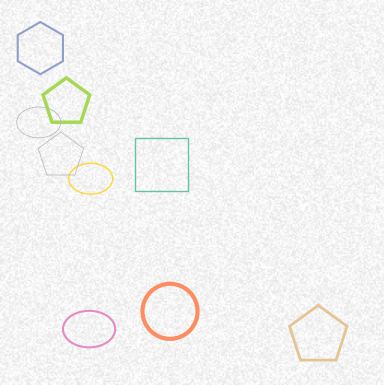[{"shape": "square", "thickness": 1, "radius": 0.34, "center": [0.42, 0.573]}, {"shape": "circle", "thickness": 3, "radius": 0.36, "center": [0.442, 0.191]}, {"shape": "hexagon", "thickness": 1.5, "radius": 0.34, "center": [0.105, 0.875]}, {"shape": "oval", "thickness": 1.5, "radius": 0.34, "center": [0.231, 0.145]}, {"shape": "pentagon", "thickness": 2.5, "radius": 0.32, "center": [0.172, 0.734]}, {"shape": "oval", "thickness": 1, "radius": 0.29, "center": [0.236, 0.536]}, {"shape": "pentagon", "thickness": 2, "radius": 0.39, "center": [0.827, 0.128]}, {"shape": "pentagon", "thickness": 0.5, "radius": 0.31, "center": [0.158, 0.595]}, {"shape": "oval", "thickness": 0.5, "radius": 0.29, "center": [0.101, 0.682]}]